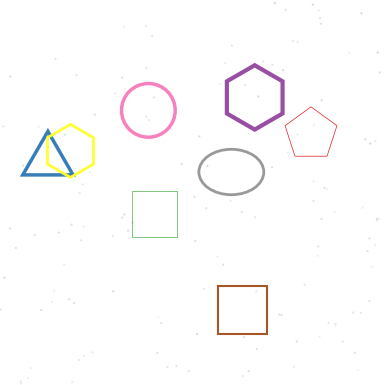[{"shape": "pentagon", "thickness": 0.5, "radius": 0.35, "center": [0.808, 0.652]}, {"shape": "triangle", "thickness": 2.5, "radius": 0.38, "center": [0.124, 0.583]}, {"shape": "square", "thickness": 0.5, "radius": 0.3, "center": [0.401, 0.444]}, {"shape": "hexagon", "thickness": 3, "radius": 0.42, "center": [0.662, 0.747]}, {"shape": "hexagon", "thickness": 2, "radius": 0.34, "center": [0.183, 0.608]}, {"shape": "square", "thickness": 1.5, "radius": 0.32, "center": [0.63, 0.195]}, {"shape": "circle", "thickness": 2.5, "radius": 0.35, "center": [0.385, 0.713]}, {"shape": "oval", "thickness": 2, "radius": 0.42, "center": [0.601, 0.553]}]